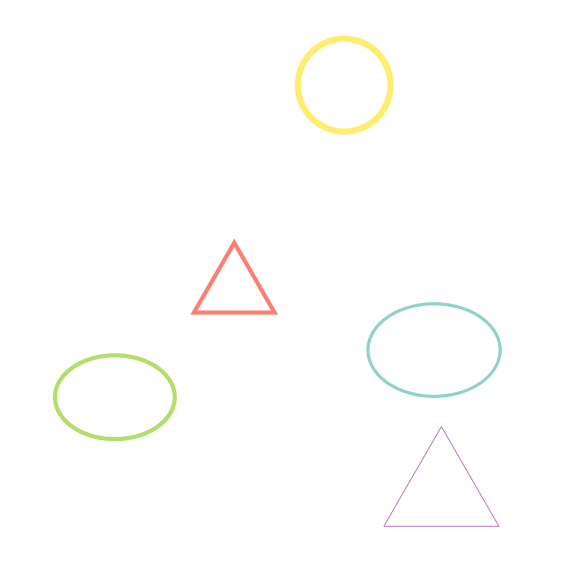[{"shape": "oval", "thickness": 1.5, "radius": 0.57, "center": [0.752, 0.393]}, {"shape": "triangle", "thickness": 2, "radius": 0.4, "center": [0.406, 0.498]}, {"shape": "oval", "thickness": 2, "radius": 0.52, "center": [0.199, 0.311]}, {"shape": "triangle", "thickness": 0.5, "radius": 0.58, "center": [0.764, 0.145]}, {"shape": "circle", "thickness": 3, "radius": 0.4, "center": [0.596, 0.852]}]